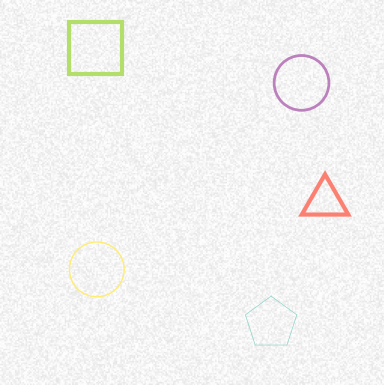[{"shape": "pentagon", "thickness": 0.5, "radius": 0.35, "center": [0.704, 0.161]}, {"shape": "triangle", "thickness": 3, "radius": 0.35, "center": [0.844, 0.478]}, {"shape": "square", "thickness": 3, "radius": 0.34, "center": [0.248, 0.875]}, {"shape": "circle", "thickness": 2, "radius": 0.36, "center": [0.783, 0.785]}, {"shape": "circle", "thickness": 1, "radius": 0.36, "center": [0.251, 0.3]}]